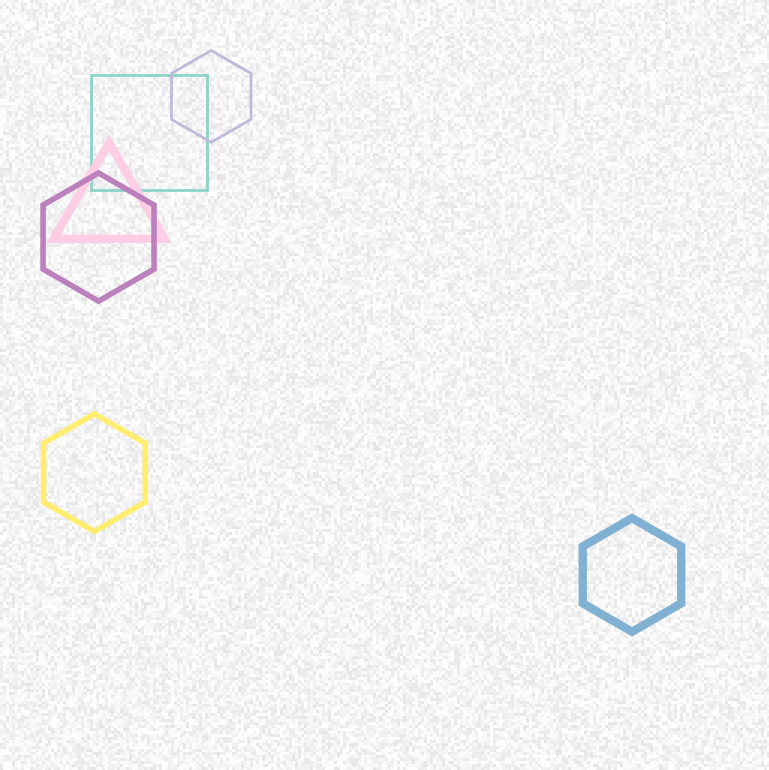[{"shape": "square", "thickness": 1, "radius": 0.37, "center": [0.194, 0.828]}, {"shape": "hexagon", "thickness": 1, "radius": 0.3, "center": [0.274, 0.875]}, {"shape": "hexagon", "thickness": 3, "radius": 0.37, "center": [0.821, 0.253]}, {"shape": "triangle", "thickness": 3, "radius": 0.42, "center": [0.142, 0.731]}, {"shape": "hexagon", "thickness": 2, "radius": 0.42, "center": [0.128, 0.692]}, {"shape": "hexagon", "thickness": 2, "radius": 0.38, "center": [0.123, 0.386]}]